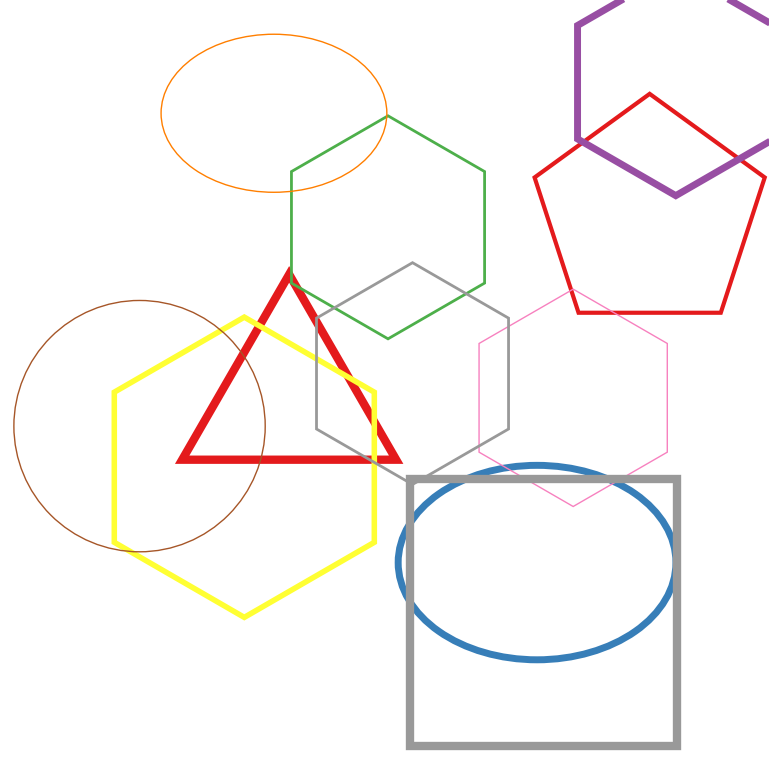[{"shape": "triangle", "thickness": 3, "radius": 0.8, "center": [0.376, 0.483]}, {"shape": "pentagon", "thickness": 1.5, "radius": 0.79, "center": [0.844, 0.721]}, {"shape": "oval", "thickness": 2.5, "radius": 0.9, "center": [0.697, 0.269]}, {"shape": "hexagon", "thickness": 1, "radius": 0.72, "center": [0.504, 0.705]}, {"shape": "hexagon", "thickness": 2.5, "radius": 0.74, "center": [0.878, 0.893]}, {"shape": "oval", "thickness": 0.5, "radius": 0.73, "center": [0.356, 0.853]}, {"shape": "hexagon", "thickness": 2, "radius": 0.97, "center": [0.317, 0.393]}, {"shape": "circle", "thickness": 0.5, "radius": 0.82, "center": [0.181, 0.447]}, {"shape": "hexagon", "thickness": 0.5, "radius": 0.71, "center": [0.744, 0.483]}, {"shape": "square", "thickness": 3, "radius": 0.87, "center": [0.706, 0.204]}, {"shape": "hexagon", "thickness": 1, "radius": 0.72, "center": [0.536, 0.515]}]